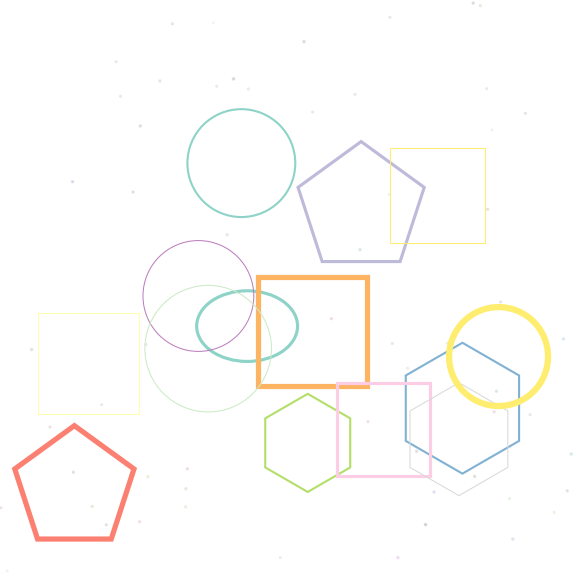[{"shape": "circle", "thickness": 1, "radius": 0.47, "center": [0.418, 0.717]}, {"shape": "oval", "thickness": 1.5, "radius": 0.44, "center": [0.428, 0.434]}, {"shape": "square", "thickness": 0.5, "radius": 0.44, "center": [0.154, 0.369]}, {"shape": "pentagon", "thickness": 1.5, "radius": 0.57, "center": [0.625, 0.639]}, {"shape": "pentagon", "thickness": 2.5, "radius": 0.54, "center": [0.129, 0.154]}, {"shape": "hexagon", "thickness": 1, "radius": 0.57, "center": [0.801, 0.292]}, {"shape": "square", "thickness": 2.5, "radius": 0.47, "center": [0.542, 0.425]}, {"shape": "hexagon", "thickness": 1, "radius": 0.42, "center": [0.533, 0.232]}, {"shape": "square", "thickness": 1.5, "radius": 0.4, "center": [0.664, 0.256]}, {"shape": "hexagon", "thickness": 0.5, "radius": 0.49, "center": [0.795, 0.239]}, {"shape": "circle", "thickness": 0.5, "radius": 0.48, "center": [0.344, 0.487]}, {"shape": "circle", "thickness": 0.5, "radius": 0.55, "center": [0.36, 0.395]}, {"shape": "circle", "thickness": 3, "radius": 0.43, "center": [0.863, 0.382]}, {"shape": "square", "thickness": 0.5, "radius": 0.41, "center": [0.758, 0.661]}]